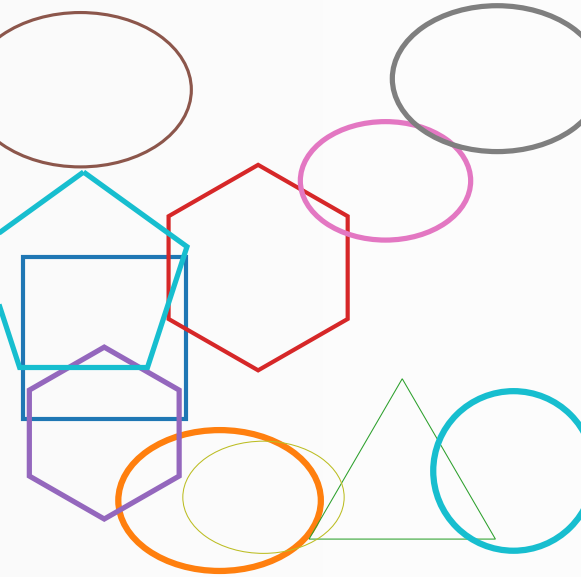[{"shape": "square", "thickness": 2, "radius": 0.7, "center": [0.18, 0.413]}, {"shape": "oval", "thickness": 3, "radius": 0.87, "center": [0.378, 0.132]}, {"shape": "triangle", "thickness": 0.5, "radius": 0.93, "center": [0.692, 0.158]}, {"shape": "hexagon", "thickness": 2, "radius": 0.89, "center": [0.444, 0.536]}, {"shape": "hexagon", "thickness": 2.5, "radius": 0.74, "center": [0.179, 0.249]}, {"shape": "oval", "thickness": 1.5, "radius": 0.95, "center": [0.138, 0.844]}, {"shape": "oval", "thickness": 2.5, "radius": 0.73, "center": [0.663, 0.686]}, {"shape": "oval", "thickness": 2.5, "radius": 0.9, "center": [0.855, 0.863]}, {"shape": "oval", "thickness": 0.5, "radius": 0.69, "center": [0.453, 0.138]}, {"shape": "pentagon", "thickness": 2.5, "radius": 0.94, "center": [0.144, 0.514]}, {"shape": "circle", "thickness": 3, "radius": 0.69, "center": [0.884, 0.184]}]